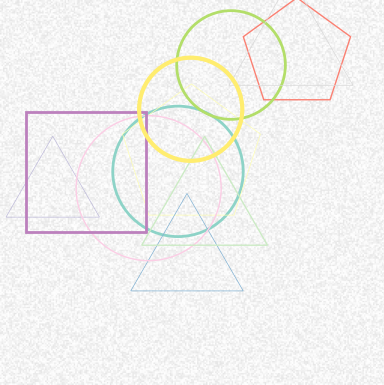[{"shape": "circle", "thickness": 2, "radius": 0.85, "center": [0.462, 0.555]}, {"shape": "pentagon", "thickness": 0.5, "radius": 0.94, "center": [0.497, 0.594]}, {"shape": "triangle", "thickness": 0.5, "radius": 0.7, "center": [0.137, 0.506]}, {"shape": "pentagon", "thickness": 1, "radius": 0.73, "center": [0.771, 0.859]}, {"shape": "triangle", "thickness": 0.5, "radius": 0.84, "center": [0.486, 0.329]}, {"shape": "circle", "thickness": 2, "radius": 0.71, "center": [0.6, 0.831]}, {"shape": "circle", "thickness": 1, "radius": 0.94, "center": [0.386, 0.511]}, {"shape": "triangle", "thickness": 0.5, "radius": 0.93, "center": [0.756, 0.871]}, {"shape": "square", "thickness": 2, "radius": 0.78, "center": [0.224, 0.553]}, {"shape": "triangle", "thickness": 1, "radius": 0.94, "center": [0.531, 0.457]}, {"shape": "circle", "thickness": 3, "radius": 0.67, "center": [0.495, 0.716]}]